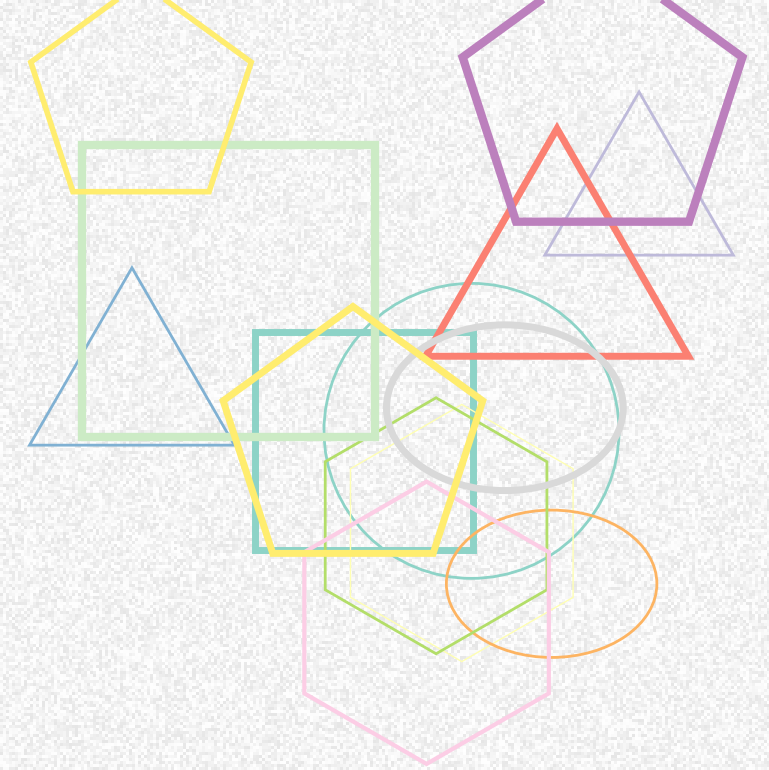[{"shape": "square", "thickness": 2.5, "radius": 0.71, "center": [0.473, 0.428]}, {"shape": "circle", "thickness": 1, "radius": 0.96, "center": [0.612, 0.44]}, {"shape": "hexagon", "thickness": 0.5, "radius": 0.83, "center": [0.6, 0.308]}, {"shape": "triangle", "thickness": 1, "radius": 0.71, "center": [0.83, 0.739]}, {"shape": "triangle", "thickness": 2.5, "radius": 0.99, "center": [0.723, 0.636]}, {"shape": "triangle", "thickness": 1, "radius": 0.77, "center": [0.171, 0.499]}, {"shape": "oval", "thickness": 1, "radius": 0.68, "center": [0.716, 0.242]}, {"shape": "hexagon", "thickness": 1, "radius": 0.83, "center": [0.566, 0.317]}, {"shape": "hexagon", "thickness": 1.5, "radius": 0.92, "center": [0.554, 0.191]}, {"shape": "oval", "thickness": 2.5, "radius": 0.77, "center": [0.656, 0.471]}, {"shape": "pentagon", "thickness": 3, "radius": 0.96, "center": [0.783, 0.867]}, {"shape": "square", "thickness": 3, "radius": 0.95, "center": [0.296, 0.622]}, {"shape": "pentagon", "thickness": 2, "radius": 0.75, "center": [0.183, 0.873]}, {"shape": "pentagon", "thickness": 2.5, "radius": 0.89, "center": [0.458, 0.425]}]